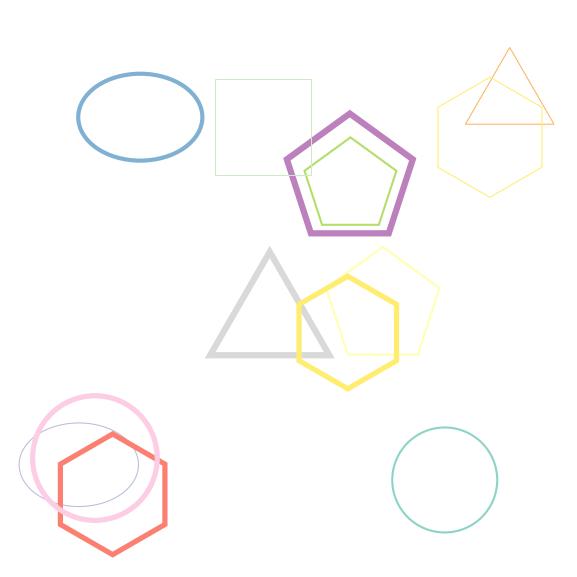[{"shape": "circle", "thickness": 1, "radius": 0.45, "center": [0.77, 0.168]}, {"shape": "pentagon", "thickness": 1, "radius": 0.52, "center": [0.663, 0.469]}, {"shape": "oval", "thickness": 0.5, "radius": 0.52, "center": [0.136, 0.194]}, {"shape": "hexagon", "thickness": 2.5, "radius": 0.52, "center": [0.195, 0.143]}, {"shape": "oval", "thickness": 2, "radius": 0.54, "center": [0.243, 0.796]}, {"shape": "triangle", "thickness": 0.5, "radius": 0.44, "center": [0.883, 0.828]}, {"shape": "pentagon", "thickness": 1, "radius": 0.42, "center": [0.607, 0.678]}, {"shape": "circle", "thickness": 2.5, "radius": 0.54, "center": [0.164, 0.206]}, {"shape": "triangle", "thickness": 3, "radius": 0.6, "center": [0.467, 0.444]}, {"shape": "pentagon", "thickness": 3, "radius": 0.57, "center": [0.606, 0.688]}, {"shape": "square", "thickness": 0.5, "radius": 0.42, "center": [0.456, 0.78]}, {"shape": "hexagon", "thickness": 2.5, "radius": 0.49, "center": [0.602, 0.423]}, {"shape": "hexagon", "thickness": 0.5, "radius": 0.52, "center": [0.848, 0.761]}]